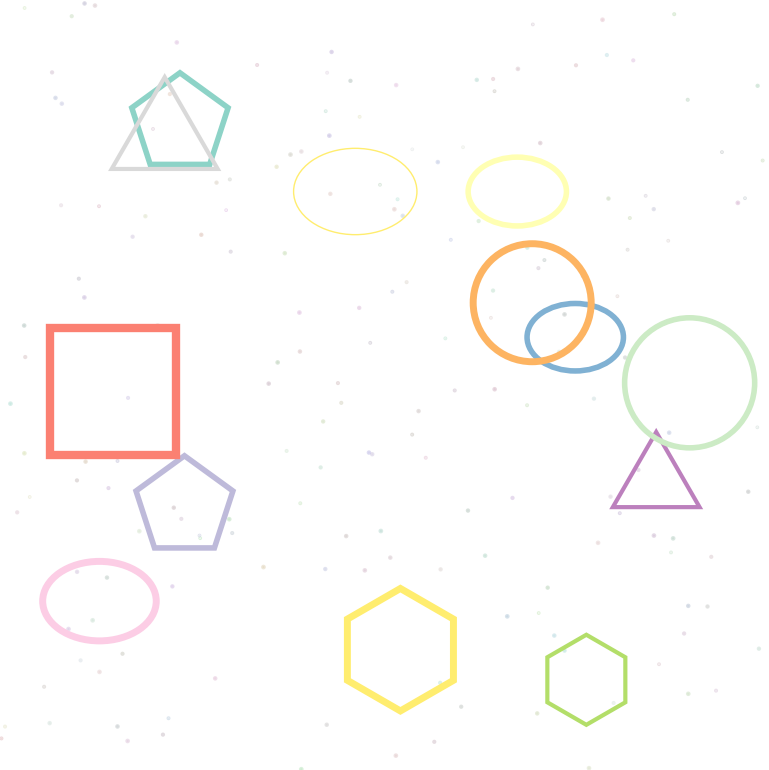[{"shape": "pentagon", "thickness": 2, "radius": 0.33, "center": [0.234, 0.84]}, {"shape": "oval", "thickness": 2, "radius": 0.32, "center": [0.672, 0.751]}, {"shape": "pentagon", "thickness": 2, "radius": 0.33, "center": [0.24, 0.342]}, {"shape": "square", "thickness": 3, "radius": 0.41, "center": [0.146, 0.492]}, {"shape": "oval", "thickness": 2, "radius": 0.31, "center": [0.747, 0.562]}, {"shape": "circle", "thickness": 2.5, "radius": 0.38, "center": [0.691, 0.607]}, {"shape": "hexagon", "thickness": 1.5, "radius": 0.29, "center": [0.761, 0.117]}, {"shape": "oval", "thickness": 2.5, "radius": 0.37, "center": [0.129, 0.219]}, {"shape": "triangle", "thickness": 1.5, "radius": 0.4, "center": [0.214, 0.82]}, {"shape": "triangle", "thickness": 1.5, "radius": 0.33, "center": [0.852, 0.374]}, {"shape": "circle", "thickness": 2, "radius": 0.42, "center": [0.896, 0.503]}, {"shape": "hexagon", "thickness": 2.5, "radius": 0.4, "center": [0.52, 0.156]}, {"shape": "oval", "thickness": 0.5, "radius": 0.4, "center": [0.461, 0.751]}]